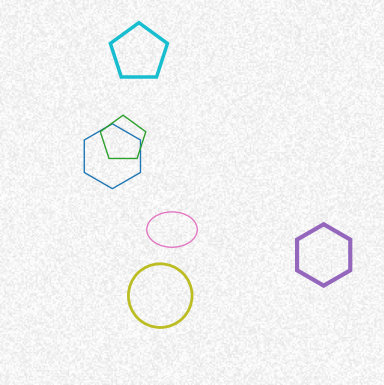[{"shape": "hexagon", "thickness": 1, "radius": 0.42, "center": [0.292, 0.594]}, {"shape": "pentagon", "thickness": 1, "radius": 0.31, "center": [0.32, 0.639]}, {"shape": "hexagon", "thickness": 3, "radius": 0.4, "center": [0.841, 0.338]}, {"shape": "oval", "thickness": 1, "radius": 0.33, "center": [0.447, 0.404]}, {"shape": "circle", "thickness": 2, "radius": 0.41, "center": [0.416, 0.232]}, {"shape": "pentagon", "thickness": 2.5, "radius": 0.39, "center": [0.361, 0.863]}]